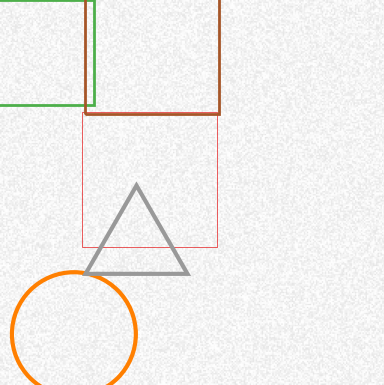[{"shape": "square", "thickness": 0.5, "radius": 0.88, "center": [0.388, 0.533]}, {"shape": "square", "thickness": 2, "radius": 0.68, "center": [0.107, 0.864]}, {"shape": "circle", "thickness": 3, "radius": 0.8, "center": [0.192, 0.132]}, {"shape": "square", "thickness": 2, "radius": 0.87, "center": [0.394, 0.877]}, {"shape": "triangle", "thickness": 3, "radius": 0.76, "center": [0.355, 0.365]}]